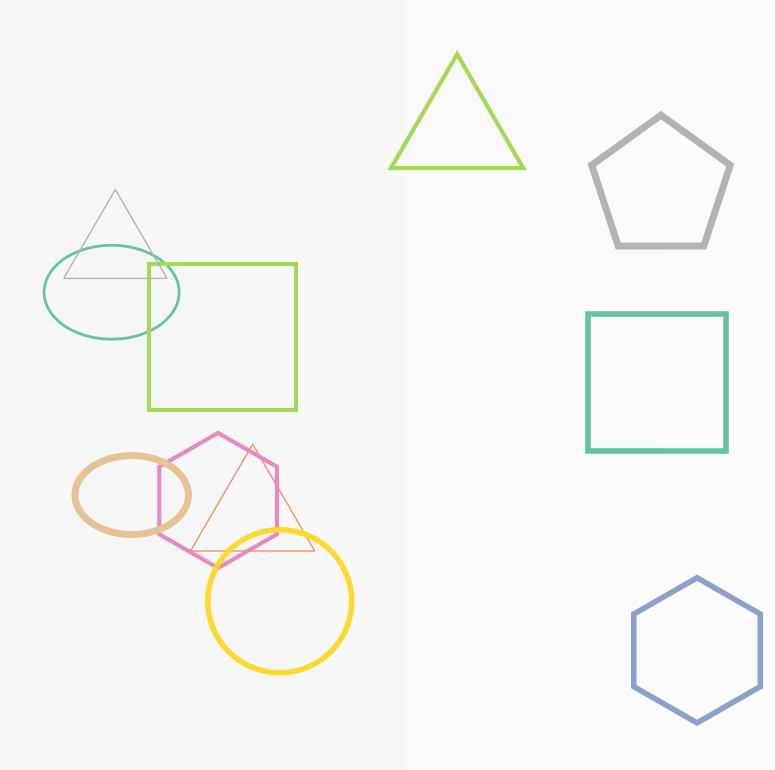[{"shape": "oval", "thickness": 1, "radius": 0.44, "center": [0.144, 0.62]}, {"shape": "square", "thickness": 2, "radius": 0.45, "center": [0.848, 0.503]}, {"shape": "triangle", "thickness": 0.5, "radius": 0.46, "center": [0.326, 0.331]}, {"shape": "hexagon", "thickness": 2, "radius": 0.47, "center": [0.899, 0.155]}, {"shape": "hexagon", "thickness": 1.5, "radius": 0.44, "center": [0.281, 0.35]}, {"shape": "square", "thickness": 1.5, "radius": 0.47, "center": [0.288, 0.563]}, {"shape": "triangle", "thickness": 1.5, "radius": 0.49, "center": [0.59, 0.831]}, {"shape": "circle", "thickness": 2, "radius": 0.46, "center": [0.361, 0.219]}, {"shape": "oval", "thickness": 2.5, "radius": 0.37, "center": [0.17, 0.357]}, {"shape": "triangle", "thickness": 0.5, "radius": 0.38, "center": [0.149, 0.677]}, {"shape": "pentagon", "thickness": 2.5, "radius": 0.47, "center": [0.853, 0.757]}]